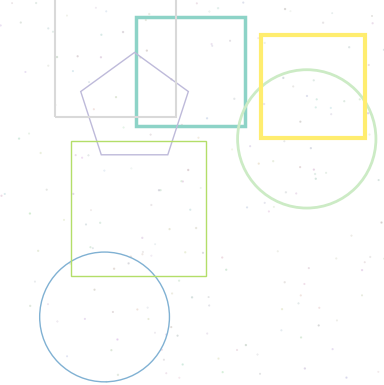[{"shape": "square", "thickness": 2.5, "radius": 0.71, "center": [0.494, 0.815]}, {"shape": "pentagon", "thickness": 1, "radius": 0.73, "center": [0.349, 0.717]}, {"shape": "circle", "thickness": 1, "radius": 0.84, "center": [0.272, 0.177]}, {"shape": "square", "thickness": 1, "radius": 0.88, "center": [0.359, 0.458]}, {"shape": "square", "thickness": 1.5, "radius": 0.79, "center": [0.3, 0.855]}, {"shape": "circle", "thickness": 2, "radius": 0.9, "center": [0.797, 0.639]}, {"shape": "square", "thickness": 3, "radius": 0.67, "center": [0.812, 0.775]}]